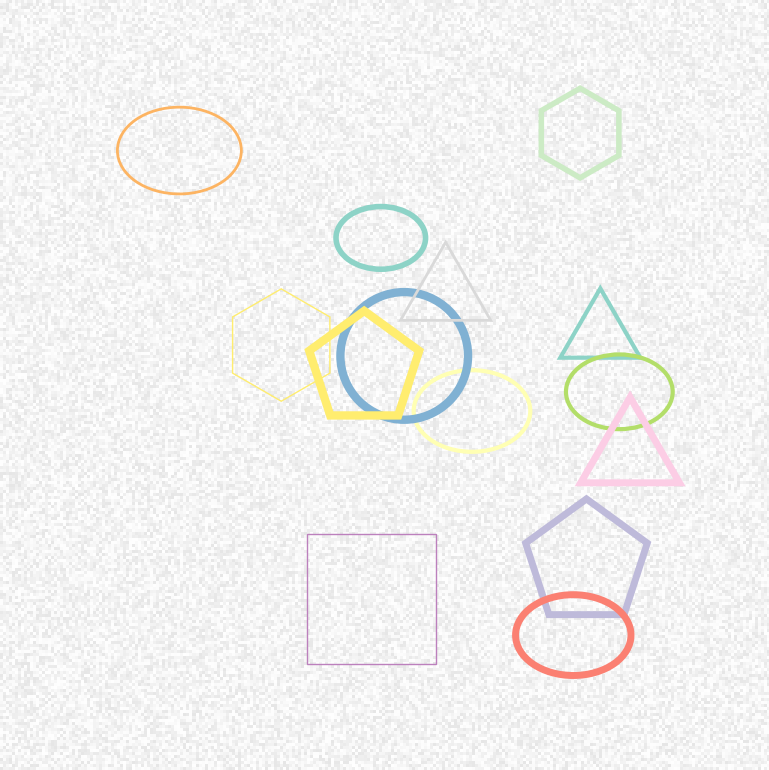[{"shape": "triangle", "thickness": 1.5, "radius": 0.3, "center": [0.78, 0.565]}, {"shape": "oval", "thickness": 2, "radius": 0.29, "center": [0.495, 0.691]}, {"shape": "oval", "thickness": 1.5, "radius": 0.38, "center": [0.613, 0.466]}, {"shape": "pentagon", "thickness": 2.5, "radius": 0.42, "center": [0.762, 0.269]}, {"shape": "oval", "thickness": 2.5, "radius": 0.37, "center": [0.745, 0.175]}, {"shape": "circle", "thickness": 3, "radius": 0.41, "center": [0.525, 0.538]}, {"shape": "oval", "thickness": 1, "radius": 0.4, "center": [0.233, 0.804]}, {"shape": "oval", "thickness": 1.5, "radius": 0.35, "center": [0.804, 0.491]}, {"shape": "triangle", "thickness": 2.5, "radius": 0.37, "center": [0.818, 0.41]}, {"shape": "triangle", "thickness": 1, "radius": 0.34, "center": [0.579, 0.618]}, {"shape": "square", "thickness": 0.5, "radius": 0.42, "center": [0.482, 0.222]}, {"shape": "hexagon", "thickness": 2, "radius": 0.29, "center": [0.753, 0.827]}, {"shape": "pentagon", "thickness": 3, "radius": 0.38, "center": [0.473, 0.521]}, {"shape": "hexagon", "thickness": 0.5, "radius": 0.36, "center": [0.365, 0.552]}]